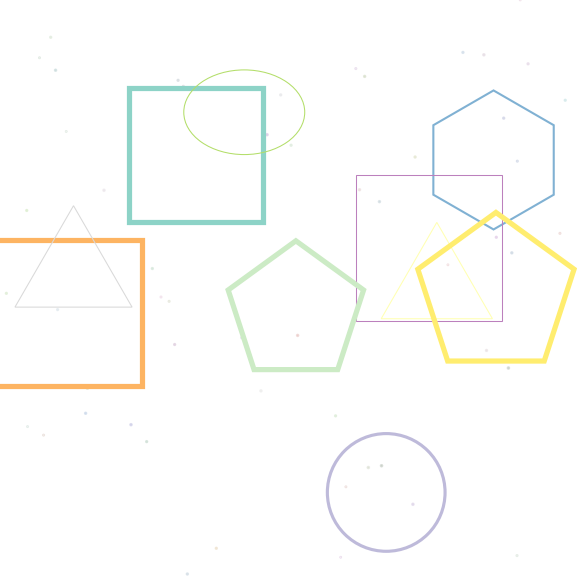[{"shape": "square", "thickness": 2.5, "radius": 0.58, "center": [0.339, 0.731]}, {"shape": "triangle", "thickness": 0.5, "radius": 0.56, "center": [0.756, 0.503]}, {"shape": "circle", "thickness": 1.5, "radius": 0.51, "center": [0.669, 0.146]}, {"shape": "hexagon", "thickness": 1, "radius": 0.6, "center": [0.855, 0.722]}, {"shape": "square", "thickness": 2.5, "radius": 0.63, "center": [0.12, 0.457]}, {"shape": "oval", "thickness": 0.5, "radius": 0.52, "center": [0.423, 0.805]}, {"shape": "triangle", "thickness": 0.5, "radius": 0.59, "center": [0.127, 0.526]}, {"shape": "square", "thickness": 0.5, "radius": 0.63, "center": [0.743, 0.57]}, {"shape": "pentagon", "thickness": 2.5, "radius": 0.62, "center": [0.512, 0.459]}, {"shape": "pentagon", "thickness": 2.5, "radius": 0.71, "center": [0.859, 0.489]}]